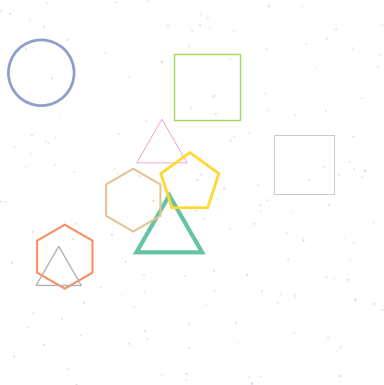[{"shape": "triangle", "thickness": 3, "radius": 0.49, "center": [0.44, 0.394]}, {"shape": "hexagon", "thickness": 1.5, "radius": 0.42, "center": [0.168, 0.333]}, {"shape": "circle", "thickness": 2, "radius": 0.43, "center": [0.107, 0.811]}, {"shape": "triangle", "thickness": 0.5, "radius": 0.38, "center": [0.421, 0.615]}, {"shape": "square", "thickness": 1, "radius": 0.43, "center": [0.538, 0.774]}, {"shape": "pentagon", "thickness": 2, "radius": 0.4, "center": [0.493, 0.525]}, {"shape": "hexagon", "thickness": 1.5, "radius": 0.41, "center": [0.346, 0.48]}, {"shape": "triangle", "thickness": 1, "radius": 0.34, "center": [0.152, 0.292]}, {"shape": "square", "thickness": 0.5, "radius": 0.39, "center": [0.79, 0.573]}]